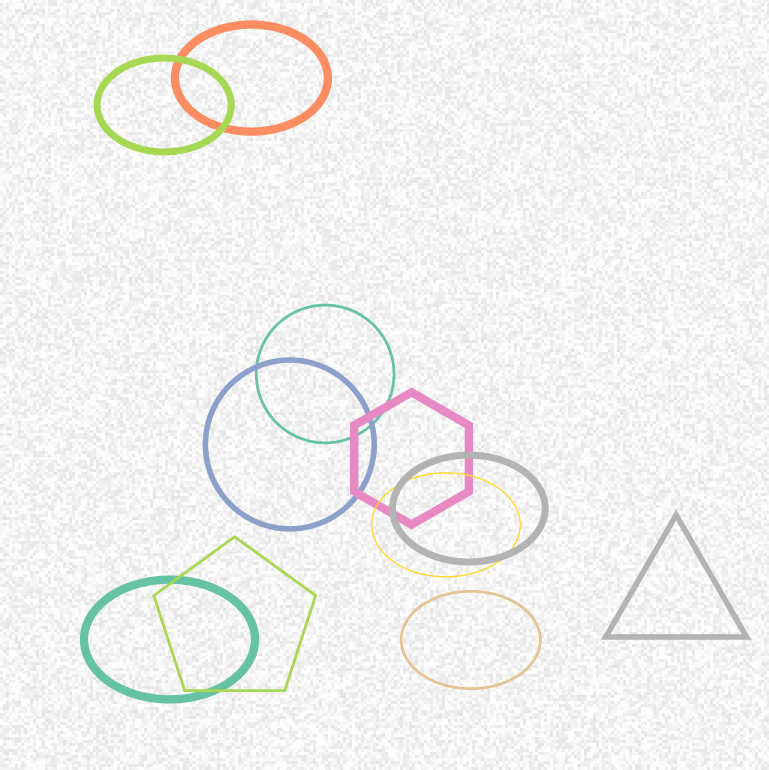[{"shape": "circle", "thickness": 1, "radius": 0.45, "center": [0.422, 0.514]}, {"shape": "oval", "thickness": 3, "radius": 0.56, "center": [0.22, 0.169]}, {"shape": "oval", "thickness": 3, "radius": 0.5, "center": [0.327, 0.899]}, {"shape": "circle", "thickness": 2, "radius": 0.55, "center": [0.376, 0.423]}, {"shape": "hexagon", "thickness": 3, "radius": 0.43, "center": [0.534, 0.405]}, {"shape": "oval", "thickness": 2.5, "radius": 0.44, "center": [0.213, 0.864]}, {"shape": "pentagon", "thickness": 1, "radius": 0.55, "center": [0.305, 0.192]}, {"shape": "oval", "thickness": 0.5, "radius": 0.48, "center": [0.579, 0.318]}, {"shape": "oval", "thickness": 1, "radius": 0.45, "center": [0.611, 0.169]}, {"shape": "oval", "thickness": 2.5, "radius": 0.5, "center": [0.609, 0.34]}, {"shape": "triangle", "thickness": 2, "radius": 0.53, "center": [0.878, 0.226]}]